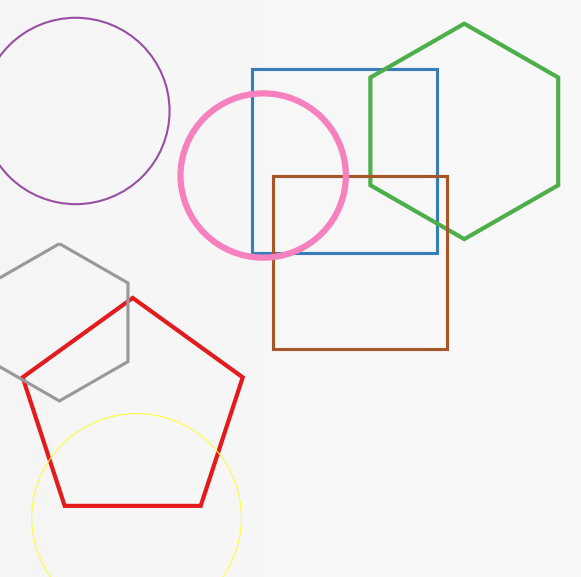[{"shape": "pentagon", "thickness": 2, "radius": 1.0, "center": [0.228, 0.284]}, {"shape": "square", "thickness": 1.5, "radius": 0.8, "center": [0.593, 0.72]}, {"shape": "hexagon", "thickness": 2, "radius": 0.93, "center": [0.799, 0.772]}, {"shape": "circle", "thickness": 1, "radius": 0.81, "center": [0.13, 0.807]}, {"shape": "circle", "thickness": 0.5, "radius": 0.9, "center": [0.235, 0.103]}, {"shape": "square", "thickness": 1.5, "radius": 0.75, "center": [0.62, 0.545]}, {"shape": "circle", "thickness": 3, "radius": 0.71, "center": [0.453, 0.695]}, {"shape": "hexagon", "thickness": 1.5, "radius": 0.68, "center": [0.102, 0.441]}]